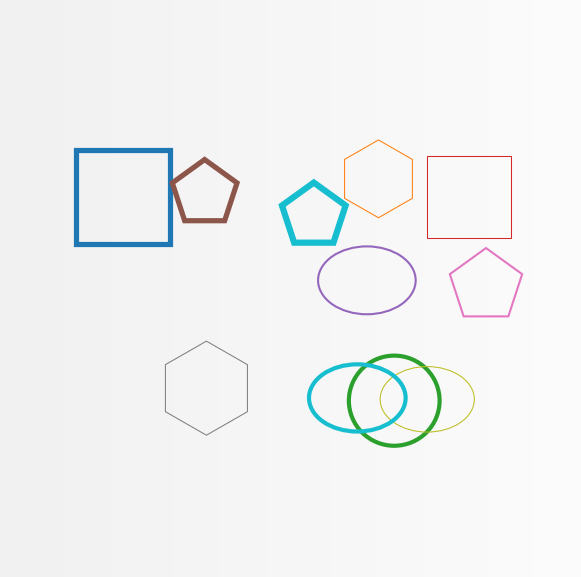[{"shape": "square", "thickness": 2.5, "radius": 0.41, "center": [0.211, 0.657]}, {"shape": "hexagon", "thickness": 0.5, "radius": 0.34, "center": [0.651, 0.689]}, {"shape": "circle", "thickness": 2, "radius": 0.39, "center": [0.678, 0.305]}, {"shape": "square", "thickness": 0.5, "radius": 0.36, "center": [0.807, 0.658]}, {"shape": "oval", "thickness": 1, "radius": 0.42, "center": [0.631, 0.514]}, {"shape": "pentagon", "thickness": 2.5, "radius": 0.29, "center": [0.352, 0.664]}, {"shape": "pentagon", "thickness": 1, "radius": 0.33, "center": [0.836, 0.504]}, {"shape": "hexagon", "thickness": 0.5, "radius": 0.41, "center": [0.355, 0.327]}, {"shape": "oval", "thickness": 0.5, "radius": 0.41, "center": [0.735, 0.308]}, {"shape": "oval", "thickness": 2, "radius": 0.42, "center": [0.615, 0.31]}, {"shape": "pentagon", "thickness": 3, "radius": 0.29, "center": [0.54, 0.625]}]